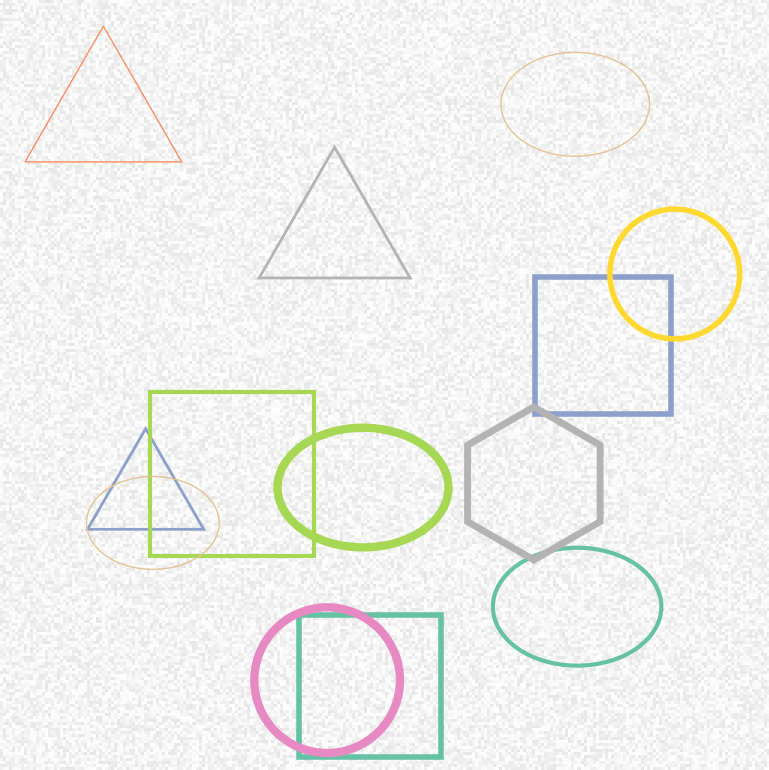[{"shape": "square", "thickness": 2, "radius": 0.46, "center": [0.48, 0.109]}, {"shape": "oval", "thickness": 1.5, "radius": 0.55, "center": [0.75, 0.212]}, {"shape": "triangle", "thickness": 0.5, "radius": 0.59, "center": [0.134, 0.849]}, {"shape": "triangle", "thickness": 1, "radius": 0.44, "center": [0.189, 0.356]}, {"shape": "square", "thickness": 2, "radius": 0.44, "center": [0.783, 0.551]}, {"shape": "circle", "thickness": 3, "radius": 0.47, "center": [0.425, 0.117]}, {"shape": "square", "thickness": 1.5, "radius": 0.53, "center": [0.301, 0.385]}, {"shape": "oval", "thickness": 3, "radius": 0.56, "center": [0.471, 0.367]}, {"shape": "circle", "thickness": 2, "radius": 0.42, "center": [0.876, 0.644]}, {"shape": "oval", "thickness": 0.5, "radius": 0.43, "center": [0.199, 0.321]}, {"shape": "oval", "thickness": 0.5, "radius": 0.48, "center": [0.747, 0.865]}, {"shape": "triangle", "thickness": 1, "radius": 0.57, "center": [0.435, 0.696]}, {"shape": "hexagon", "thickness": 2.5, "radius": 0.5, "center": [0.693, 0.372]}]